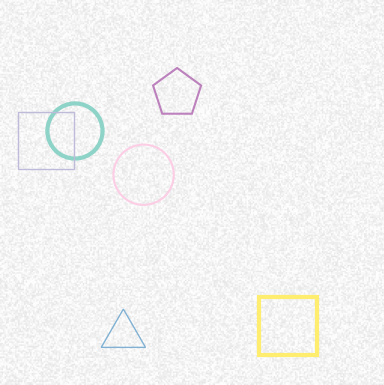[{"shape": "circle", "thickness": 3, "radius": 0.36, "center": [0.195, 0.66]}, {"shape": "square", "thickness": 1, "radius": 0.37, "center": [0.119, 0.635]}, {"shape": "triangle", "thickness": 1, "radius": 0.33, "center": [0.32, 0.131]}, {"shape": "circle", "thickness": 1.5, "radius": 0.39, "center": [0.373, 0.546]}, {"shape": "pentagon", "thickness": 1.5, "radius": 0.33, "center": [0.46, 0.758]}, {"shape": "square", "thickness": 3, "radius": 0.38, "center": [0.749, 0.153]}]